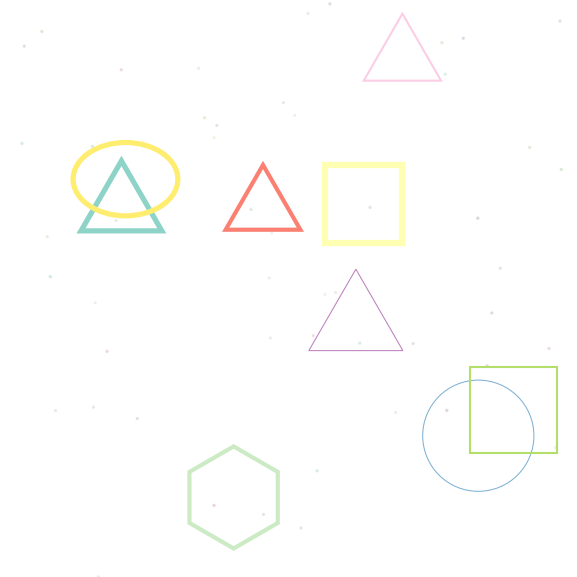[{"shape": "triangle", "thickness": 2.5, "radius": 0.4, "center": [0.21, 0.64]}, {"shape": "square", "thickness": 3, "radius": 0.33, "center": [0.629, 0.646]}, {"shape": "triangle", "thickness": 2, "radius": 0.37, "center": [0.455, 0.639]}, {"shape": "circle", "thickness": 0.5, "radius": 0.48, "center": [0.828, 0.245]}, {"shape": "square", "thickness": 1, "radius": 0.37, "center": [0.89, 0.289]}, {"shape": "triangle", "thickness": 1, "radius": 0.39, "center": [0.697, 0.898]}, {"shape": "triangle", "thickness": 0.5, "radius": 0.47, "center": [0.616, 0.439]}, {"shape": "hexagon", "thickness": 2, "radius": 0.44, "center": [0.405, 0.138]}, {"shape": "oval", "thickness": 2.5, "radius": 0.45, "center": [0.217, 0.689]}]